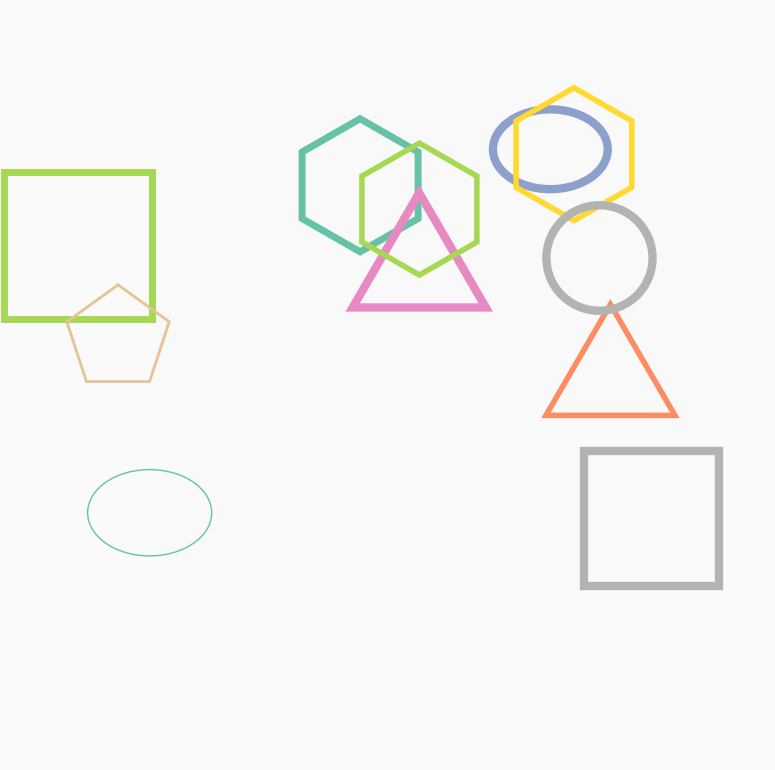[{"shape": "hexagon", "thickness": 2.5, "radius": 0.43, "center": [0.465, 0.759]}, {"shape": "oval", "thickness": 0.5, "radius": 0.4, "center": [0.193, 0.334]}, {"shape": "triangle", "thickness": 2, "radius": 0.48, "center": [0.788, 0.509]}, {"shape": "oval", "thickness": 3, "radius": 0.37, "center": [0.71, 0.806]}, {"shape": "triangle", "thickness": 3, "radius": 0.5, "center": [0.541, 0.65]}, {"shape": "hexagon", "thickness": 2, "radius": 0.43, "center": [0.541, 0.728]}, {"shape": "square", "thickness": 2.5, "radius": 0.48, "center": [0.101, 0.681]}, {"shape": "hexagon", "thickness": 2, "radius": 0.43, "center": [0.741, 0.8]}, {"shape": "pentagon", "thickness": 1, "radius": 0.35, "center": [0.152, 0.561]}, {"shape": "square", "thickness": 3, "radius": 0.44, "center": [0.841, 0.327]}, {"shape": "circle", "thickness": 3, "radius": 0.34, "center": [0.774, 0.665]}]